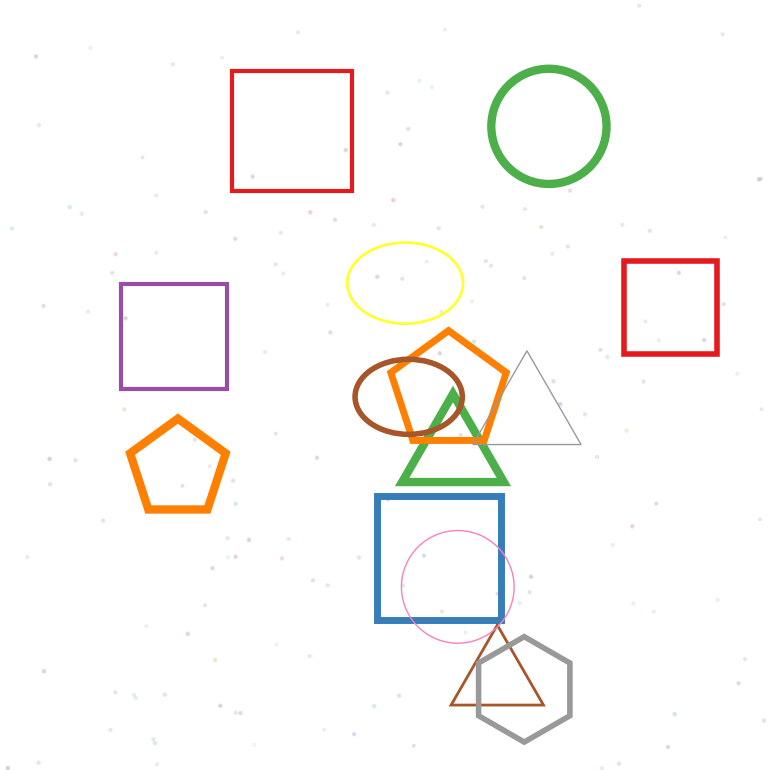[{"shape": "square", "thickness": 1.5, "radius": 0.39, "center": [0.379, 0.83]}, {"shape": "square", "thickness": 2, "radius": 0.3, "center": [0.871, 0.601]}, {"shape": "square", "thickness": 2.5, "radius": 0.4, "center": [0.57, 0.276]}, {"shape": "triangle", "thickness": 3, "radius": 0.38, "center": [0.588, 0.412]}, {"shape": "circle", "thickness": 3, "radius": 0.37, "center": [0.713, 0.836]}, {"shape": "square", "thickness": 1.5, "radius": 0.34, "center": [0.226, 0.563]}, {"shape": "pentagon", "thickness": 3, "radius": 0.33, "center": [0.231, 0.391]}, {"shape": "pentagon", "thickness": 2.5, "radius": 0.39, "center": [0.583, 0.492]}, {"shape": "oval", "thickness": 1, "radius": 0.38, "center": [0.526, 0.632]}, {"shape": "triangle", "thickness": 1, "radius": 0.35, "center": [0.646, 0.119]}, {"shape": "oval", "thickness": 2, "radius": 0.35, "center": [0.531, 0.485]}, {"shape": "circle", "thickness": 0.5, "radius": 0.37, "center": [0.595, 0.238]}, {"shape": "hexagon", "thickness": 2, "radius": 0.34, "center": [0.681, 0.105]}, {"shape": "triangle", "thickness": 0.5, "radius": 0.41, "center": [0.684, 0.463]}]